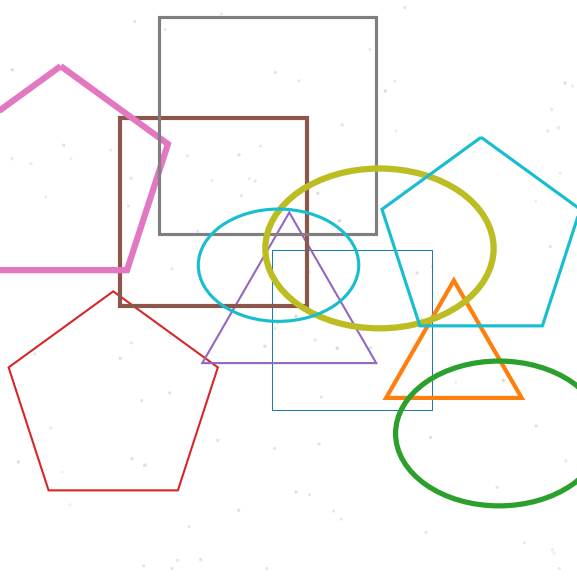[{"shape": "square", "thickness": 0.5, "radius": 0.69, "center": [0.609, 0.427]}, {"shape": "triangle", "thickness": 2, "radius": 0.68, "center": [0.786, 0.378]}, {"shape": "oval", "thickness": 2.5, "radius": 0.9, "center": [0.864, 0.249]}, {"shape": "pentagon", "thickness": 1, "radius": 0.95, "center": [0.196, 0.304]}, {"shape": "triangle", "thickness": 1, "radius": 0.87, "center": [0.501, 0.457]}, {"shape": "square", "thickness": 2, "radius": 0.81, "center": [0.37, 0.632]}, {"shape": "pentagon", "thickness": 3, "radius": 0.98, "center": [0.105, 0.689]}, {"shape": "square", "thickness": 1.5, "radius": 0.94, "center": [0.464, 0.782]}, {"shape": "oval", "thickness": 3, "radius": 0.99, "center": [0.657, 0.569]}, {"shape": "oval", "thickness": 1.5, "radius": 0.69, "center": [0.482, 0.54]}, {"shape": "pentagon", "thickness": 1.5, "radius": 0.9, "center": [0.833, 0.581]}]